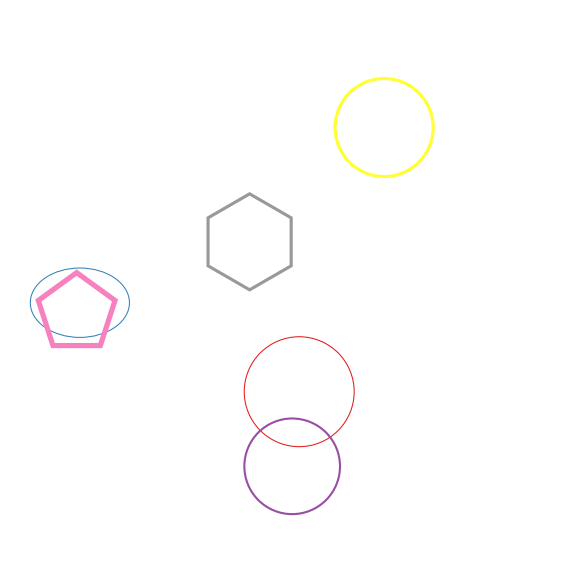[{"shape": "circle", "thickness": 0.5, "radius": 0.48, "center": [0.518, 0.321]}, {"shape": "oval", "thickness": 0.5, "radius": 0.43, "center": [0.138, 0.475]}, {"shape": "circle", "thickness": 1, "radius": 0.41, "center": [0.506, 0.192]}, {"shape": "circle", "thickness": 1.5, "radius": 0.42, "center": [0.665, 0.778]}, {"shape": "pentagon", "thickness": 2.5, "radius": 0.35, "center": [0.133, 0.457]}, {"shape": "hexagon", "thickness": 1.5, "radius": 0.42, "center": [0.432, 0.58]}]